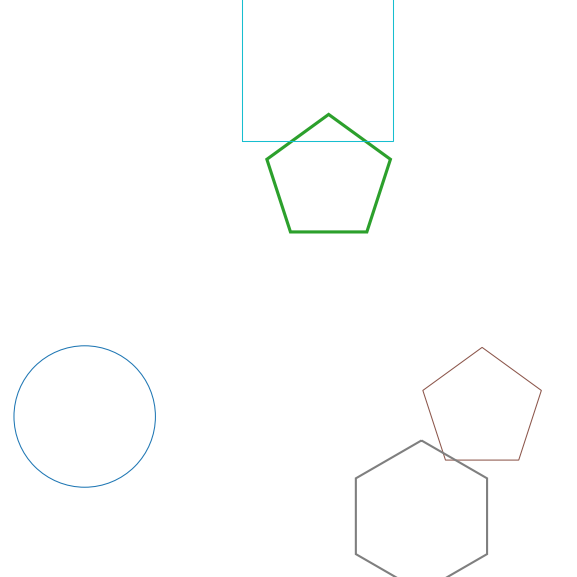[{"shape": "circle", "thickness": 0.5, "radius": 0.61, "center": [0.147, 0.278]}, {"shape": "pentagon", "thickness": 1.5, "radius": 0.56, "center": [0.569, 0.689]}, {"shape": "pentagon", "thickness": 0.5, "radius": 0.54, "center": [0.835, 0.29]}, {"shape": "hexagon", "thickness": 1, "radius": 0.66, "center": [0.73, 0.105]}, {"shape": "square", "thickness": 0.5, "radius": 0.65, "center": [0.55, 0.886]}]